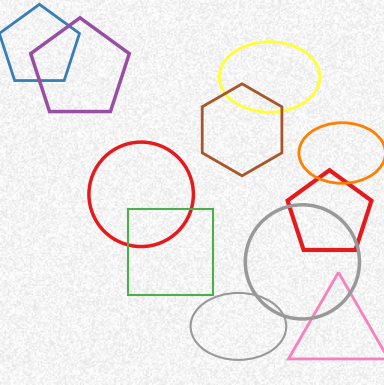[{"shape": "pentagon", "thickness": 3, "radius": 0.57, "center": [0.856, 0.443]}, {"shape": "circle", "thickness": 2.5, "radius": 0.68, "center": [0.367, 0.495]}, {"shape": "pentagon", "thickness": 2, "radius": 0.55, "center": [0.102, 0.879]}, {"shape": "square", "thickness": 1.5, "radius": 0.55, "center": [0.442, 0.346]}, {"shape": "pentagon", "thickness": 2.5, "radius": 0.67, "center": [0.208, 0.819]}, {"shape": "oval", "thickness": 2, "radius": 0.56, "center": [0.889, 0.603]}, {"shape": "oval", "thickness": 2, "radius": 0.65, "center": [0.7, 0.8]}, {"shape": "hexagon", "thickness": 2, "radius": 0.6, "center": [0.629, 0.663]}, {"shape": "triangle", "thickness": 2, "radius": 0.75, "center": [0.879, 0.143]}, {"shape": "oval", "thickness": 1.5, "radius": 0.62, "center": [0.619, 0.152]}, {"shape": "circle", "thickness": 2.5, "radius": 0.74, "center": [0.785, 0.32]}]